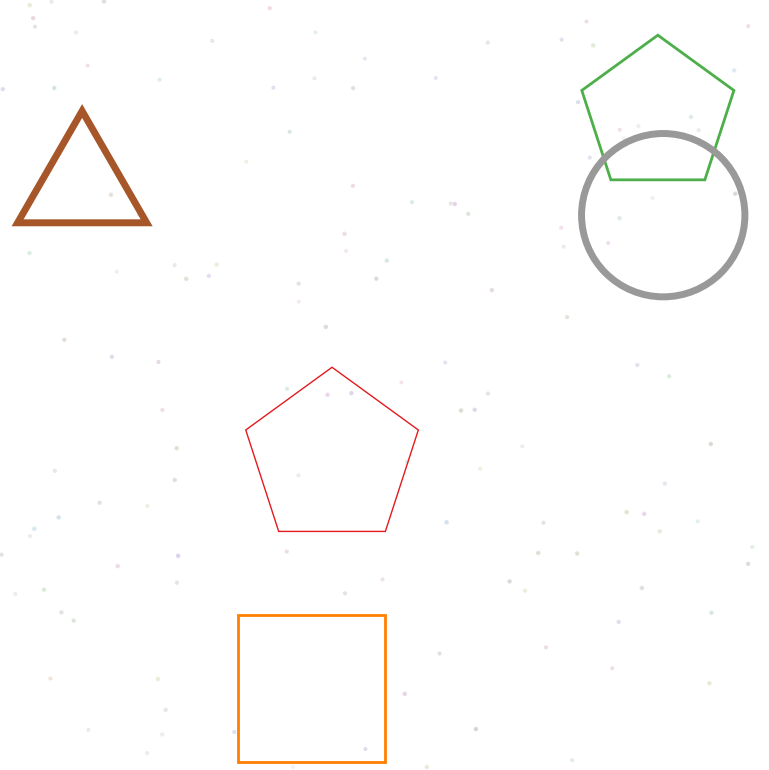[{"shape": "pentagon", "thickness": 0.5, "radius": 0.59, "center": [0.431, 0.405]}, {"shape": "pentagon", "thickness": 1, "radius": 0.52, "center": [0.854, 0.85]}, {"shape": "square", "thickness": 1, "radius": 0.48, "center": [0.404, 0.105]}, {"shape": "triangle", "thickness": 2.5, "radius": 0.48, "center": [0.107, 0.759]}, {"shape": "circle", "thickness": 2.5, "radius": 0.53, "center": [0.861, 0.721]}]